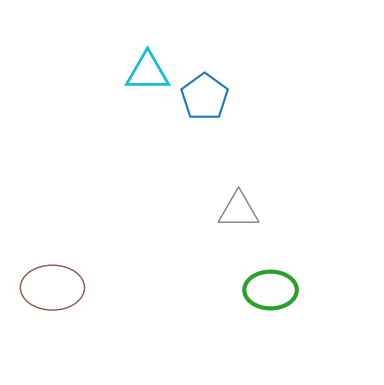[{"shape": "pentagon", "thickness": 1.5, "radius": 0.32, "center": [0.531, 0.748]}, {"shape": "oval", "thickness": 3, "radius": 0.34, "center": [0.703, 0.247]}, {"shape": "oval", "thickness": 1, "radius": 0.42, "center": [0.136, 0.253]}, {"shape": "triangle", "thickness": 1, "radius": 0.31, "center": [0.62, 0.453]}, {"shape": "triangle", "thickness": 2, "radius": 0.32, "center": [0.383, 0.812]}]